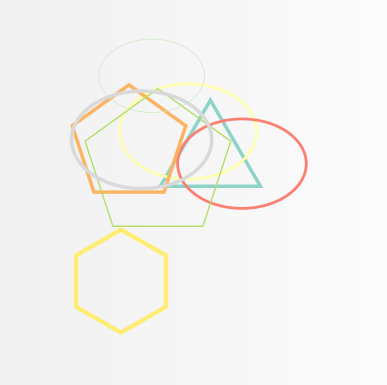[{"shape": "triangle", "thickness": 2.5, "radius": 0.75, "center": [0.543, 0.591]}, {"shape": "oval", "thickness": 2, "radius": 0.88, "center": [0.486, 0.658]}, {"shape": "oval", "thickness": 2, "radius": 0.83, "center": [0.624, 0.575]}, {"shape": "pentagon", "thickness": 2.5, "radius": 0.77, "center": [0.333, 0.626]}, {"shape": "pentagon", "thickness": 1, "radius": 0.99, "center": [0.407, 0.572]}, {"shape": "oval", "thickness": 2.5, "radius": 0.9, "center": [0.366, 0.637]}, {"shape": "oval", "thickness": 0.5, "radius": 0.68, "center": [0.392, 0.803]}, {"shape": "hexagon", "thickness": 3, "radius": 0.67, "center": [0.312, 0.27]}]